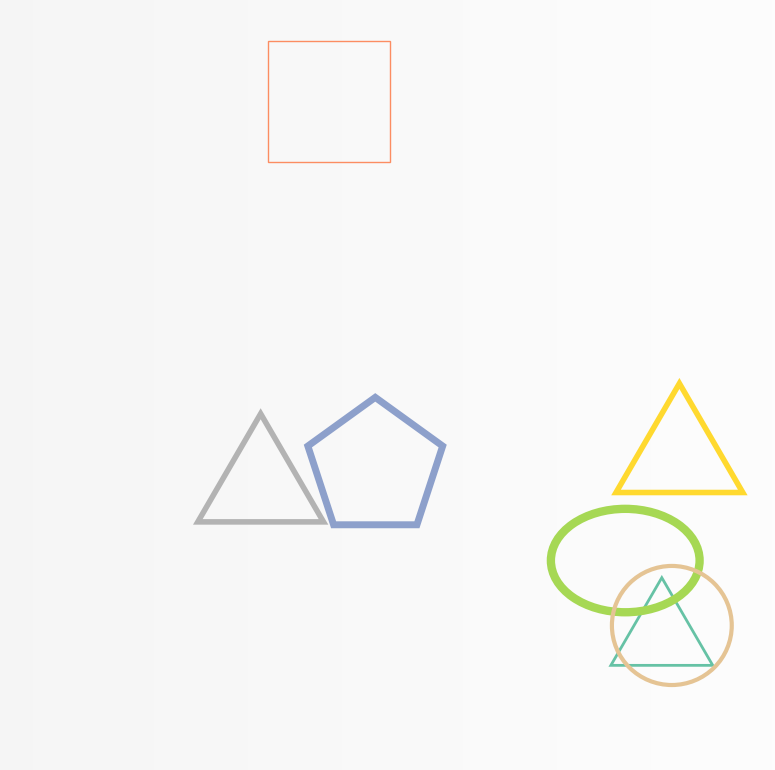[{"shape": "triangle", "thickness": 1, "radius": 0.38, "center": [0.854, 0.174]}, {"shape": "square", "thickness": 0.5, "radius": 0.39, "center": [0.424, 0.868]}, {"shape": "pentagon", "thickness": 2.5, "radius": 0.46, "center": [0.484, 0.392]}, {"shape": "oval", "thickness": 3, "radius": 0.48, "center": [0.807, 0.272]}, {"shape": "triangle", "thickness": 2, "radius": 0.47, "center": [0.877, 0.408]}, {"shape": "circle", "thickness": 1.5, "radius": 0.39, "center": [0.867, 0.188]}, {"shape": "triangle", "thickness": 2, "radius": 0.47, "center": [0.336, 0.369]}]